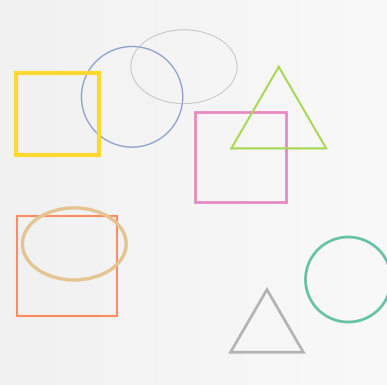[{"shape": "circle", "thickness": 2, "radius": 0.55, "center": [0.899, 0.274]}, {"shape": "square", "thickness": 1.5, "radius": 0.64, "center": [0.172, 0.309]}, {"shape": "circle", "thickness": 1, "radius": 0.65, "center": [0.341, 0.749]}, {"shape": "square", "thickness": 2, "radius": 0.59, "center": [0.622, 0.592]}, {"shape": "triangle", "thickness": 1.5, "radius": 0.71, "center": [0.719, 0.685]}, {"shape": "square", "thickness": 3, "radius": 0.53, "center": [0.148, 0.705]}, {"shape": "oval", "thickness": 2.5, "radius": 0.67, "center": [0.192, 0.366]}, {"shape": "oval", "thickness": 0.5, "radius": 0.69, "center": [0.475, 0.827]}, {"shape": "triangle", "thickness": 2, "radius": 0.54, "center": [0.689, 0.139]}]